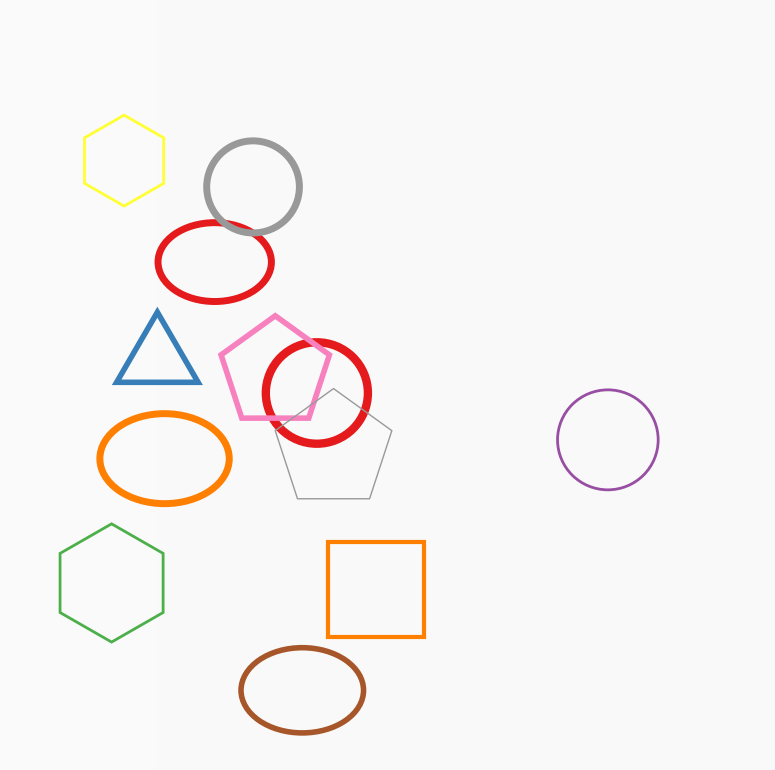[{"shape": "oval", "thickness": 2.5, "radius": 0.37, "center": [0.277, 0.66]}, {"shape": "circle", "thickness": 3, "radius": 0.33, "center": [0.409, 0.49]}, {"shape": "triangle", "thickness": 2, "radius": 0.3, "center": [0.203, 0.534]}, {"shape": "hexagon", "thickness": 1, "radius": 0.38, "center": [0.144, 0.243]}, {"shape": "circle", "thickness": 1, "radius": 0.32, "center": [0.784, 0.429]}, {"shape": "square", "thickness": 1.5, "radius": 0.31, "center": [0.485, 0.235]}, {"shape": "oval", "thickness": 2.5, "radius": 0.42, "center": [0.212, 0.404]}, {"shape": "hexagon", "thickness": 1, "radius": 0.3, "center": [0.16, 0.791]}, {"shape": "oval", "thickness": 2, "radius": 0.4, "center": [0.39, 0.104]}, {"shape": "pentagon", "thickness": 2, "radius": 0.37, "center": [0.355, 0.516]}, {"shape": "pentagon", "thickness": 0.5, "radius": 0.4, "center": [0.43, 0.416]}, {"shape": "circle", "thickness": 2.5, "radius": 0.3, "center": [0.327, 0.757]}]